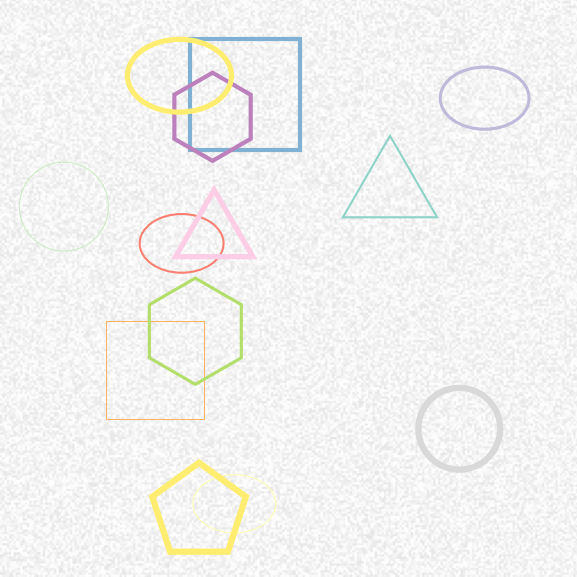[{"shape": "triangle", "thickness": 1, "radius": 0.47, "center": [0.675, 0.67]}, {"shape": "oval", "thickness": 0.5, "radius": 0.36, "center": [0.406, 0.127]}, {"shape": "oval", "thickness": 1.5, "radius": 0.38, "center": [0.839, 0.829]}, {"shape": "oval", "thickness": 1, "radius": 0.36, "center": [0.314, 0.578]}, {"shape": "square", "thickness": 2, "radius": 0.48, "center": [0.424, 0.836]}, {"shape": "square", "thickness": 0.5, "radius": 0.43, "center": [0.269, 0.358]}, {"shape": "hexagon", "thickness": 1.5, "radius": 0.46, "center": [0.338, 0.426]}, {"shape": "triangle", "thickness": 2.5, "radius": 0.39, "center": [0.371, 0.593]}, {"shape": "circle", "thickness": 3, "radius": 0.35, "center": [0.795, 0.257]}, {"shape": "hexagon", "thickness": 2, "radius": 0.38, "center": [0.368, 0.797]}, {"shape": "circle", "thickness": 0.5, "radius": 0.39, "center": [0.111, 0.641]}, {"shape": "pentagon", "thickness": 3, "radius": 0.43, "center": [0.345, 0.113]}, {"shape": "oval", "thickness": 2.5, "radius": 0.45, "center": [0.311, 0.868]}]